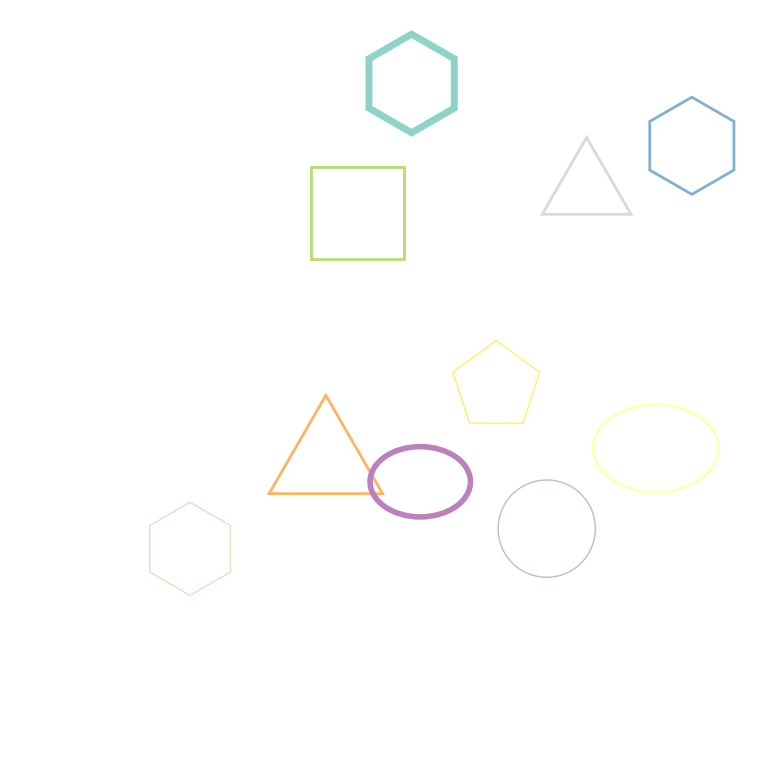[{"shape": "hexagon", "thickness": 2.5, "radius": 0.32, "center": [0.535, 0.892]}, {"shape": "oval", "thickness": 1, "radius": 0.41, "center": [0.852, 0.418]}, {"shape": "circle", "thickness": 0.5, "radius": 0.32, "center": [0.71, 0.313]}, {"shape": "hexagon", "thickness": 1, "radius": 0.32, "center": [0.898, 0.811]}, {"shape": "triangle", "thickness": 1, "radius": 0.43, "center": [0.423, 0.401]}, {"shape": "square", "thickness": 1, "radius": 0.3, "center": [0.464, 0.724]}, {"shape": "triangle", "thickness": 1, "radius": 0.33, "center": [0.762, 0.755]}, {"shape": "oval", "thickness": 2, "radius": 0.33, "center": [0.546, 0.374]}, {"shape": "hexagon", "thickness": 0.5, "radius": 0.3, "center": [0.247, 0.287]}, {"shape": "pentagon", "thickness": 0.5, "radius": 0.3, "center": [0.645, 0.498]}]